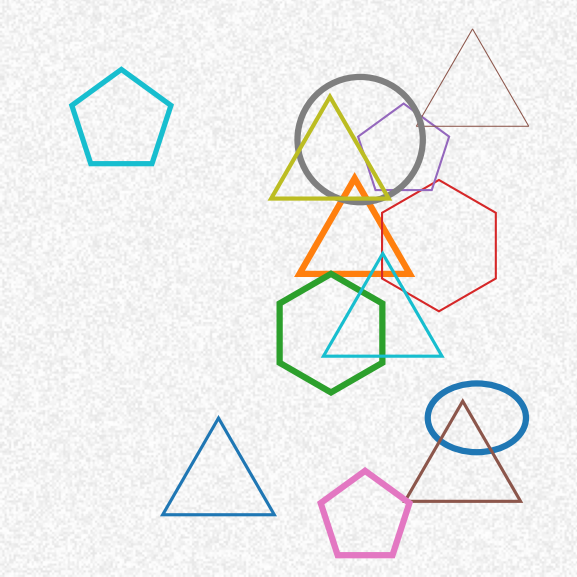[{"shape": "triangle", "thickness": 1.5, "radius": 0.56, "center": [0.378, 0.164]}, {"shape": "oval", "thickness": 3, "radius": 0.43, "center": [0.826, 0.276]}, {"shape": "triangle", "thickness": 3, "radius": 0.55, "center": [0.614, 0.58]}, {"shape": "hexagon", "thickness": 3, "radius": 0.51, "center": [0.573, 0.422]}, {"shape": "hexagon", "thickness": 1, "radius": 0.57, "center": [0.76, 0.574]}, {"shape": "pentagon", "thickness": 1, "radius": 0.41, "center": [0.699, 0.737]}, {"shape": "triangle", "thickness": 1.5, "radius": 0.58, "center": [0.801, 0.189]}, {"shape": "triangle", "thickness": 0.5, "radius": 0.56, "center": [0.818, 0.837]}, {"shape": "pentagon", "thickness": 3, "radius": 0.4, "center": [0.632, 0.103]}, {"shape": "circle", "thickness": 3, "radius": 0.54, "center": [0.624, 0.757]}, {"shape": "triangle", "thickness": 2, "radius": 0.59, "center": [0.571, 0.714]}, {"shape": "pentagon", "thickness": 2.5, "radius": 0.45, "center": [0.21, 0.789]}, {"shape": "triangle", "thickness": 1.5, "radius": 0.59, "center": [0.663, 0.442]}]